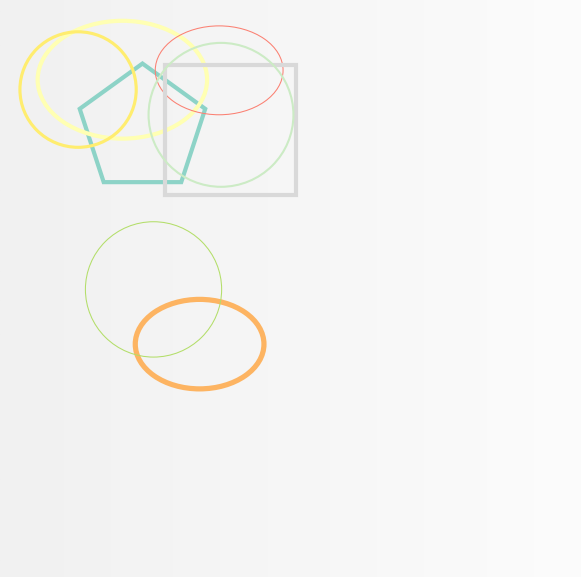[{"shape": "pentagon", "thickness": 2, "radius": 0.57, "center": [0.245, 0.776]}, {"shape": "oval", "thickness": 2, "radius": 0.73, "center": [0.211, 0.861]}, {"shape": "oval", "thickness": 0.5, "radius": 0.55, "center": [0.377, 0.877]}, {"shape": "oval", "thickness": 2.5, "radius": 0.55, "center": [0.343, 0.403]}, {"shape": "circle", "thickness": 0.5, "radius": 0.59, "center": [0.264, 0.498]}, {"shape": "square", "thickness": 2, "radius": 0.56, "center": [0.396, 0.774]}, {"shape": "circle", "thickness": 1, "radius": 0.62, "center": [0.38, 0.8]}, {"shape": "circle", "thickness": 1.5, "radius": 0.5, "center": [0.134, 0.844]}]